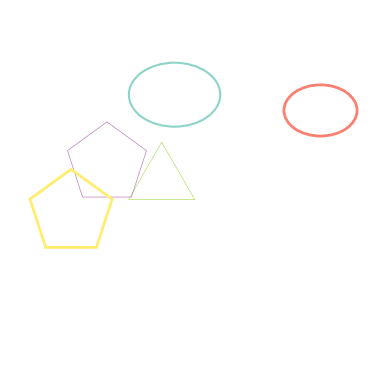[{"shape": "oval", "thickness": 1.5, "radius": 0.59, "center": [0.453, 0.754]}, {"shape": "oval", "thickness": 2, "radius": 0.47, "center": [0.832, 0.713]}, {"shape": "triangle", "thickness": 0.5, "radius": 0.5, "center": [0.42, 0.531]}, {"shape": "pentagon", "thickness": 0.5, "radius": 0.54, "center": [0.278, 0.575]}, {"shape": "pentagon", "thickness": 2, "radius": 0.56, "center": [0.185, 0.448]}]